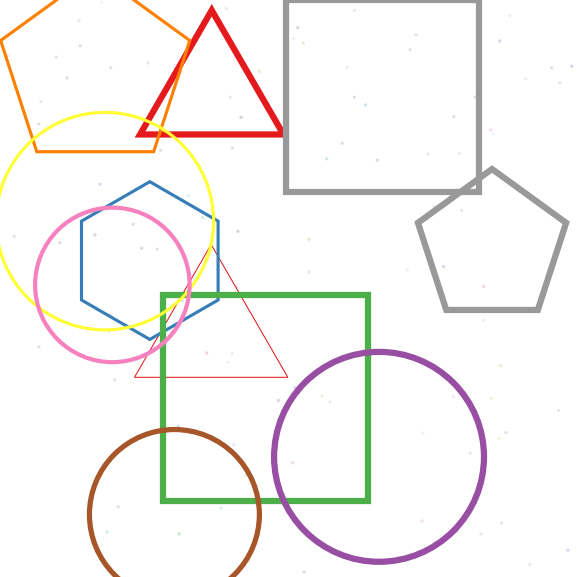[{"shape": "triangle", "thickness": 3, "radius": 0.72, "center": [0.367, 0.838]}, {"shape": "triangle", "thickness": 0.5, "radius": 0.77, "center": [0.366, 0.422]}, {"shape": "hexagon", "thickness": 1.5, "radius": 0.68, "center": [0.259, 0.548]}, {"shape": "square", "thickness": 3, "radius": 0.89, "center": [0.46, 0.31]}, {"shape": "circle", "thickness": 3, "radius": 0.91, "center": [0.656, 0.208]}, {"shape": "pentagon", "thickness": 1.5, "radius": 0.86, "center": [0.165, 0.876]}, {"shape": "circle", "thickness": 1.5, "radius": 0.94, "center": [0.182, 0.616]}, {"shape": "circle", "thickness": 2.5, "radius": 0.74, "center": [0.302, 0.108]}, {"shape": "circle", "thickness": 2, "radius": 0.67, "center": [0.195, 0.506]}, {"shape": "square", "thickness": 3, "radius": 0.83, "center": [0.662, 0.833]}, {"shape": "pentagon", "thickness": 3, "radius": 0.67, "center": [0.852, 0.572]}]